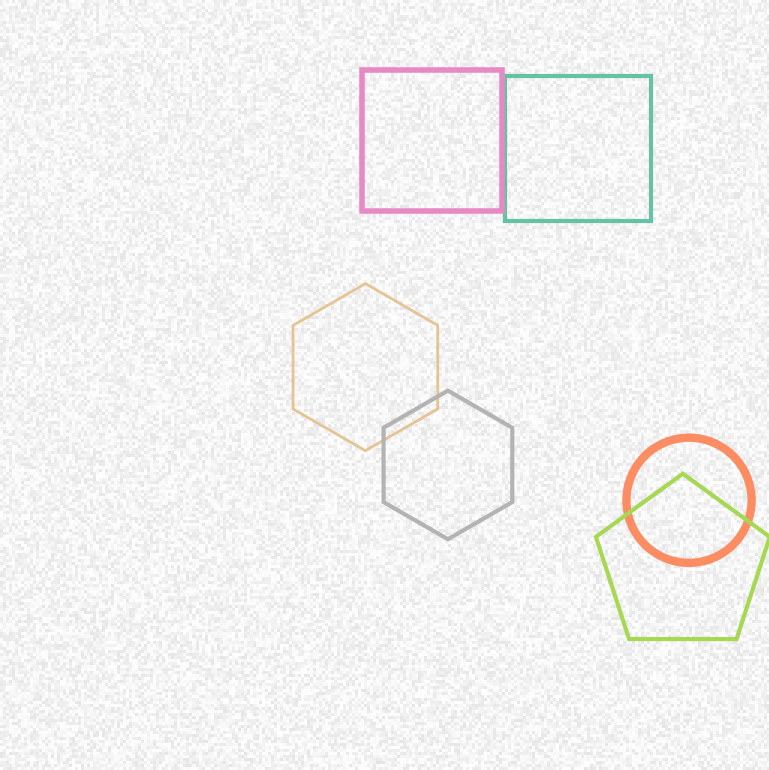[{"shape": "square", "thickness": 1.5, "radius": 0.47, "center": [0.751, 0.807]}, {"shape": "circle", "thickness": 3, "radius": 0.41, "center": [0.895, 0.35]}, {"shape": "square", "thickness": 2, "radius": 0.46, "center": [0.561, 0.817]}, {"shape": "pentagon", "thickness": 1.5, "radius": 0.59, "center": [0.887, 0.266]}, {"shape": "hexagon", "thickness": 1, "radius": 0.54, "center": [0.475, 0.523]}, {"shape": "hexagon", "thickness": 1.5, "radius": 0.48, "center": [0.582, 0.396]}]